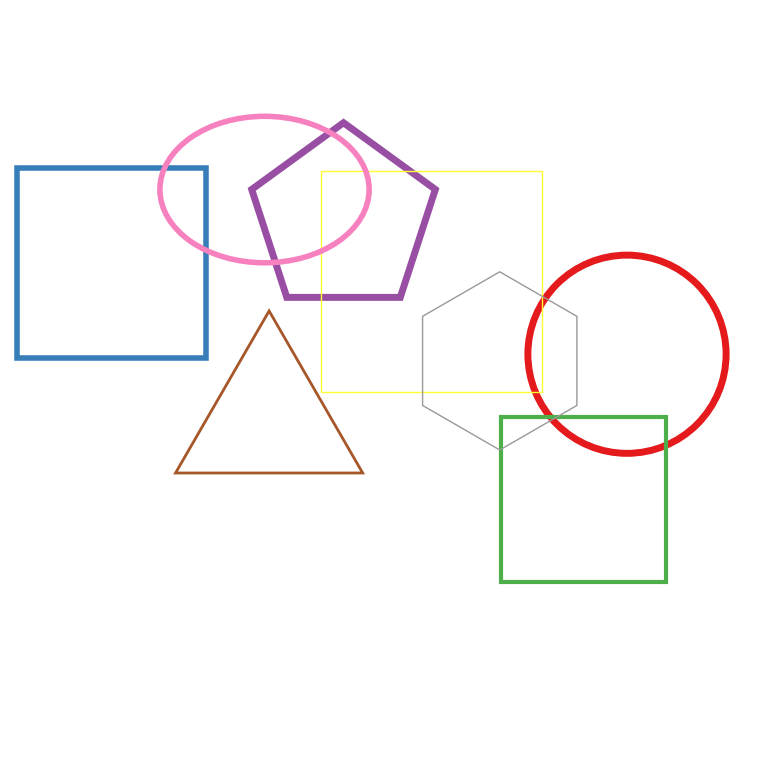[{"shape": "circle", "thickness": 2.5, "radius": 0.64, "center": [0.814, 0.54]}, {"shape": "square", "thickness": 2, "radius": 0.62, "center": [0.145, 0.658]}, {"shape": "square", "thickness": 1.5, "radius": 0.54, "center": [0.758, 0.351]}, {"shape": "pentagon", "thickness": 2.5, "radius": 0.63, "center": [0.446, 0.715]}, {"shape": "square", "thickness": 0.5, "radius": 0.72, "center": [0.561, 0.634]}, {"shape": "triangle", "thickness": 1, "radius": 0.7, "center": [0.349, 0.456]}, {"shape": "oval", "thickness": 2, "radius": 0.68, "center": [0.344, 0.754]}, {"shape": "hexagon", "thickness": 0.5, "radius": 0.58, "center": [0.649, 0.531]}]